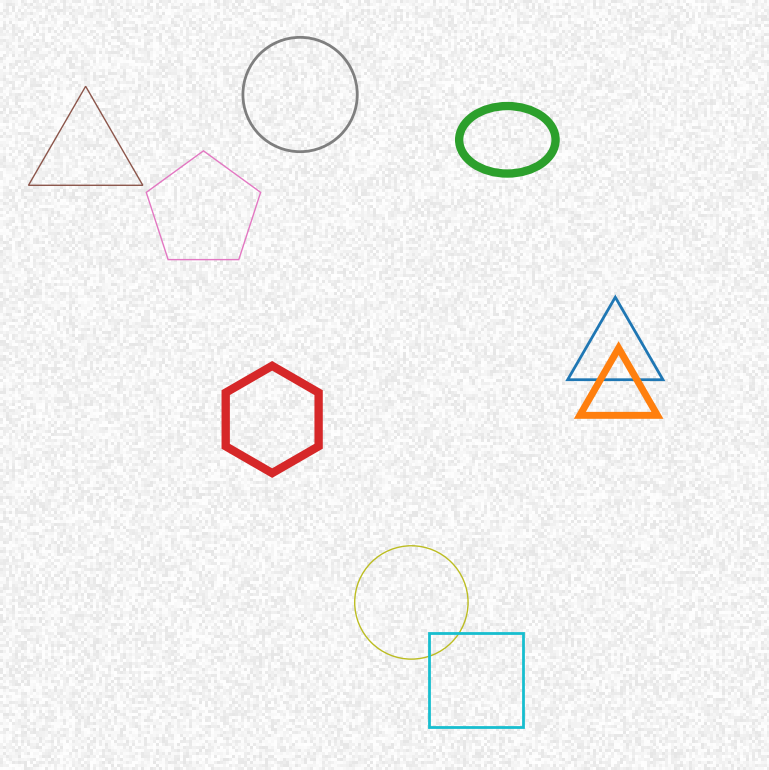[{"shape": "triangle", "thickness": 1, "radius": 0.36, "center": [0.799, 0.543]}, {"shape": "triangle", "thickness": 2.5, "radius": 0.29, "center": [0.803, 0.49]}, {"shape": "oval", "thickness": 3, "radius": 0.31, "center": [0.659, 0.818]}, {"shape": "hexagon", "thickness": 3, "radius": 0.35, "center": [0.353, 0.455]}, {"shape": "triangle", "thickness": 0.5, "radius": 0.43, "center": [0.111, 0.802]}, {"shape": "pentagon", "thickness": 0.5, "radius": 0.39, "center": [0.264, 0.726]}, {"shape": "circle", "thickness": 1, "radius": 0.37, "center": [0.39, 0.877]}, {"shape": "circle", "thickness": 0.5, "radius": 0.37, "center": [0.534, 0.218]}, {"shape": "square", "thickness": 1, "radius": 0.31, "center": [0.619, 0.117]}]